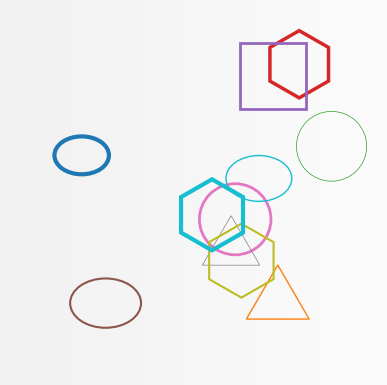[{"shape": "oval", "thickness": 3, "radius": 0.35, "center": [0.211, 0.596]}, {"shape": "triangle", "thickness": 1, "radius": 0.47, "center": [0.717, 0.218]}, {"shape": "circle", "thickness": 0.5, "radius": 0.45, "center": [0.856, 0.62]}, {"shape": "hexagon", "thickness": 2.5, "radius": 0.44, "center": [0.772, 0.833]}, {"shape": "square", "thickness": 2, "radius": 0.42, "center": [0.705, 0.802]}, {"shape": "oval", "thickness": 1.5, "radius": 0.46, "center": [0.273, 0.213]}, {"shape": "circle", "thickness": 2, "radius": 0.46, "center": [0.607, 0.43]}, {"shape": "triangle", "thickness": 0.5, "radius": 0.43, "center": [0.596, 0.354]}, {"shape": "hexagon", "thickness": 1.5, "radius": 0.48, "center": [0.623, 0.323]}, {"shape": "hexagon", "thickness": 3, "radius": 0.46, "center": [0.547, 0.442]}, {"shape": "oval", "thickness": 1, "radius": 0.42, "center": [0.668, 0.537]}]